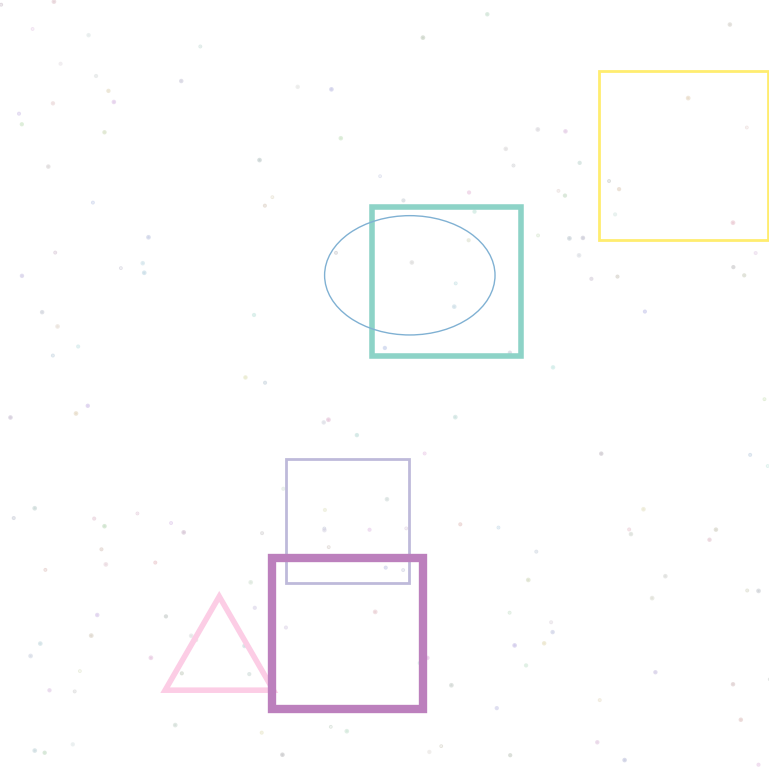[{"shape": "square", "thickness": 2, "radius": 0.48, "center": [0.58, 0.634]}, {"shape": "square", "thickness": 1, "radius": 0.4, "center": [0.451, 0.323]}, {"shape": "oval", "thickness": 0.5, "radius": 0.55, "center": [0.532, 0.642]}, {"shape": "triangle", "thickness": 2, "radius": 0.41, "center": [0.285, 0.144]}, {"shape": "square", "thickness": 3, "radius": 0.49, "center": [0.451, 0.177]}, {"shape": "square", "thickness": 1, "radius": 0.55, "center": [0.887, 0.798]}]